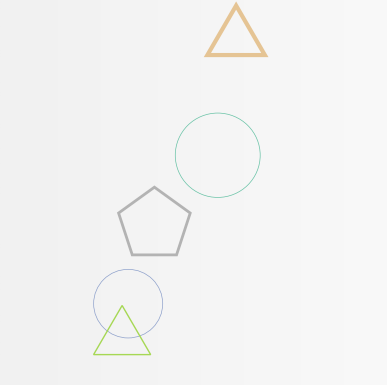[{"shape": "circle", "thickness": 0.5, "radius": 0.55, "center": [0.562, 0.597]}, {"shape": "circle", "thickness": 0.5, "radius": 0.45, "center": [0.331, 0.211]}, {"shape": "triangle", "thickness": 1, "radius": 0.43, "center": [0.315, 0.121]}, {"shape": "triangle", "thickness": 3, "radius": 0.43, "center": [0.609, 0.9]}, {"shape": "pentagon", "thickness": 2, "radius": 0.49, "center": [0.398, 0.417]}]